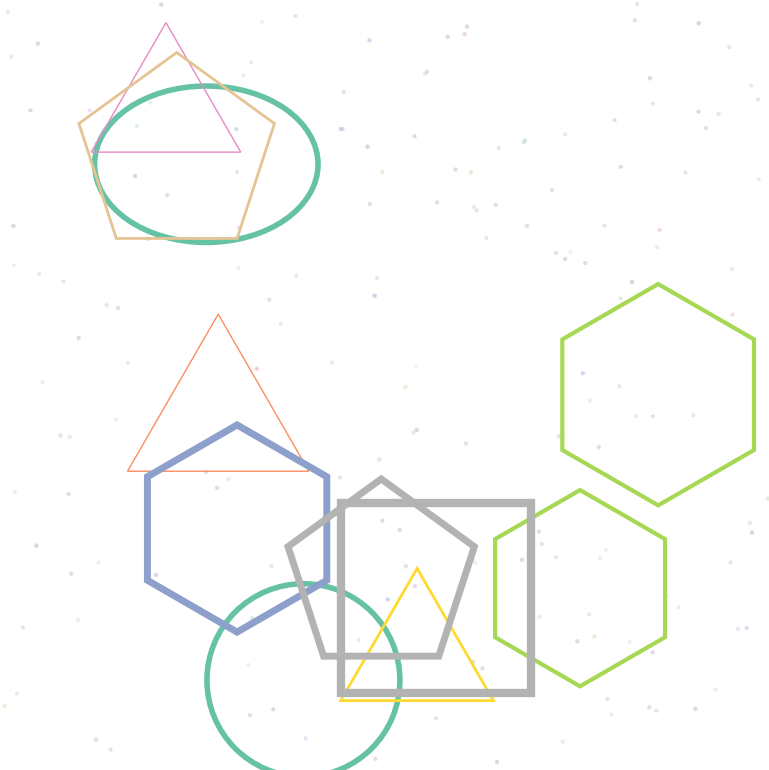[{"shape": "oval", "thickness": 2, "radius": 0.73, "center": [0.268, 0.787]}, {"shape": "circle", "thickness": 2, "radius": 0.63, "center": [0.394, 0.117]}, {"shape": "triangle", "thickness": 0.5, "radius": 0.68, "center": [0.283, 0.456]}, {"shape": "hexagon", "thickness": 2.5, "radius": 0.67, "center": [0.308, 0.314]}, {"shape": "triangle", "thickness": 0.5, "radius": 0.56, "center": [0.216, 0.859]}, {"shape": "hexagon", "thickness": 1.5, "radius": 0.72, "center": [0.855, 0.487]}, {"shape": "hexagon", "thickness": 1.5, "radius": 0.64, "center": [0.753, 0.236]}, {"shape": "triangle", "thickness": 1, "radius": 0.57, "center": [0.542, 0.147]}, {"shape": "pentagon", "thickness": 1, "radius": 0.67, "center": [0.229, 0.798]}, {"shape": "square", "thickness": 3, "radius": 0.62, "center": [0.566, 0.223]}, {"shape": "pentagon", "thickness": 2.5, "radius": 0.64, "center": [0.495, 0.251]}]